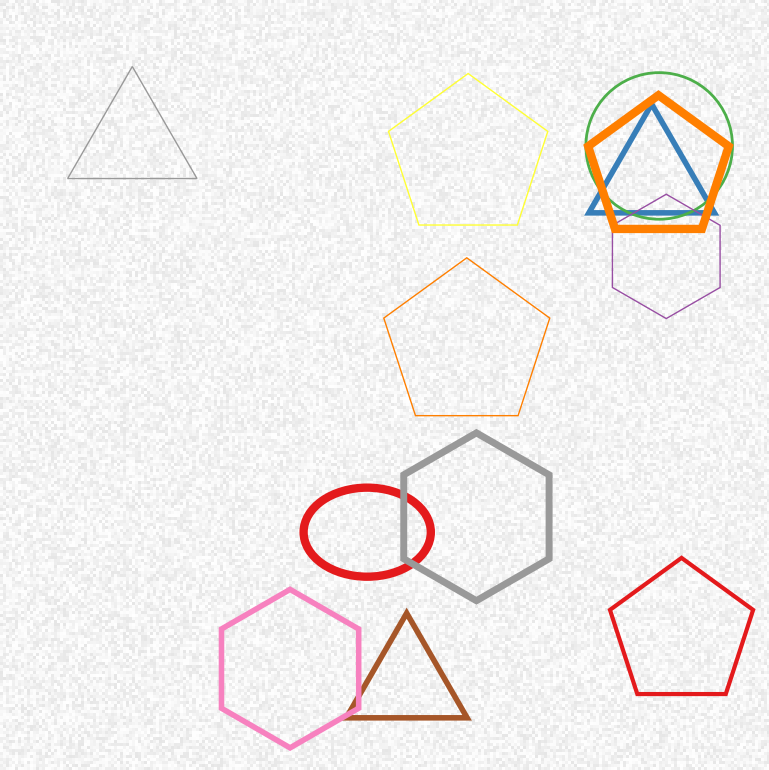[{"shape": "oval", "thickness": 3, "radius": 0.41, "center": [0.477, 0.309]}, {"shape": "pentagon", "thickness": 1.5, "radius": 0.49, "center": [0.885, 0.178]}, {"shape": "triangle", "thickness": 2, "radius": 0.47, "center": [0.846, 0.771]}, {"shape": "circle", "thickness": 1, "radius": 0.48, "center": [0.856, 0.81]}, {"shape": "hexagon", "thickness": 0.5, "radius": 0.4, "center": [0.865, 0.667]}, {"shape": "pentagon", "thickness": 3, "radius": 0.48, "center": [0.855, 0.78]}, {"shape": "pentagon", "thickness": 0.5, "radius": 0.57, "center": [0.606, 0.552]}, {"shape": "pentagon", "thickness": 0.5, "radius": 0.54, "center": [0.608, 0.796]}, {"shape": "triangle", "thickness": 2, "radius": 0.45, "center": [0.528, 0.113]}, {"shape": "hexagon", "thickness": 2, "radius": 0.51, "center": [0.377, 0.132]}, {"shape": "triangle", "thickness": 0.5, "radius": 0.48, "center": [0.172, 0.817]}, {"shape": "hexagon", "thickness": 2.5, "radius": 0.54, "center": [0.619, 0.329]}]